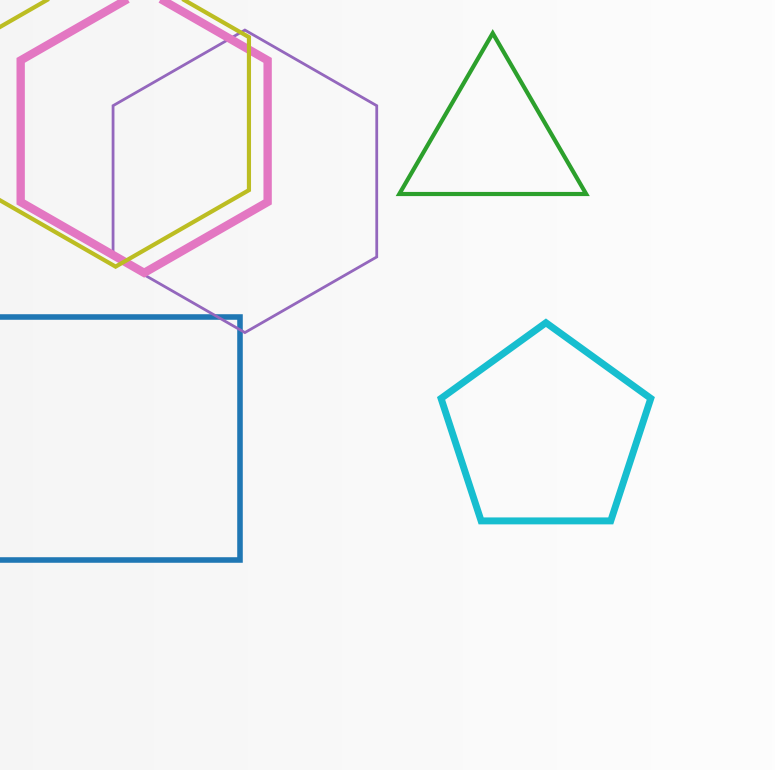[{"shape": "square", "thickness": 2, "radius": 0.79, "center": [0.152, 0.43]}, {"shape": "triangle", "thickness": 1.5, "radius": 0.7, "center": [0.636, 0.818]}, {"shape": "hexagon", "thickness": 1, "radius": 0.98, "center": [0.316, 0.765]}, {"shape": "hexagon", "thickness": 3, "radius": 0.92, "center": [0.186, 0.83]}, {"shape": "hexagon", "thickness": 1.5, "radius": 0.99, "center": [0.149, 0.852]}, {"shape": "pentagon", "thickness": 2.5, "radius": 0.71, "center": [0.704, 0.439]}]